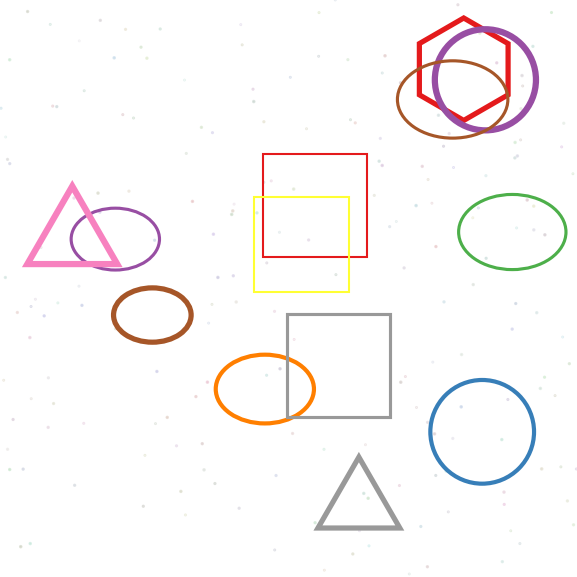[{"shape": "hexagon", "thickness": 2.5, "radius": 0.44, "center": [0.803, 0.879]}, {"shape": "square", "thickness": 1, "radius": 0.45, "center": [0.546, 0.643]}, {"shape": "circle", "thickness": 2, "radius": 0.45, "center": [0.835, 0.251]}, {"shape": "oval", "thickness": 1.5, "radius": 0.46, "center": [0.887, 0.597]}, {"shape": "oval", "thickness": 1.5, "radius": 0.38, "center": [0.2, 0.585]}, {"shape": "circle", "thickness": 3, "radius": 0.44, "center": [0.841, 0.861]}, {"shape": "oval", "thickness": 2, "radius": 0.43, "center": [0.459, 0.325]}, {"shape": "square", "thickness": 1, "radius": 0.41, "center": [0.522, 0.576]}, {"shape": "oval", "thickness": 2.5, "radius": 0.34, "center": [0.264, 0.454]}, {"shape": "oval", "thickness": 1.5, "radius": 0.48, "center": [0.784, 0.827]}, {"shape": "triangle", "thickness": 3, "radius": 0.45, "center": [0.125, 0.587]}, {"shape": "triangle", "thickness": 2.5, "radius": 0.41, "center": [0.621, 0.126]}, {"shape": "square", "thickness": 1.5, "radius": 0.45, "center": [0.586, 0.366]}]